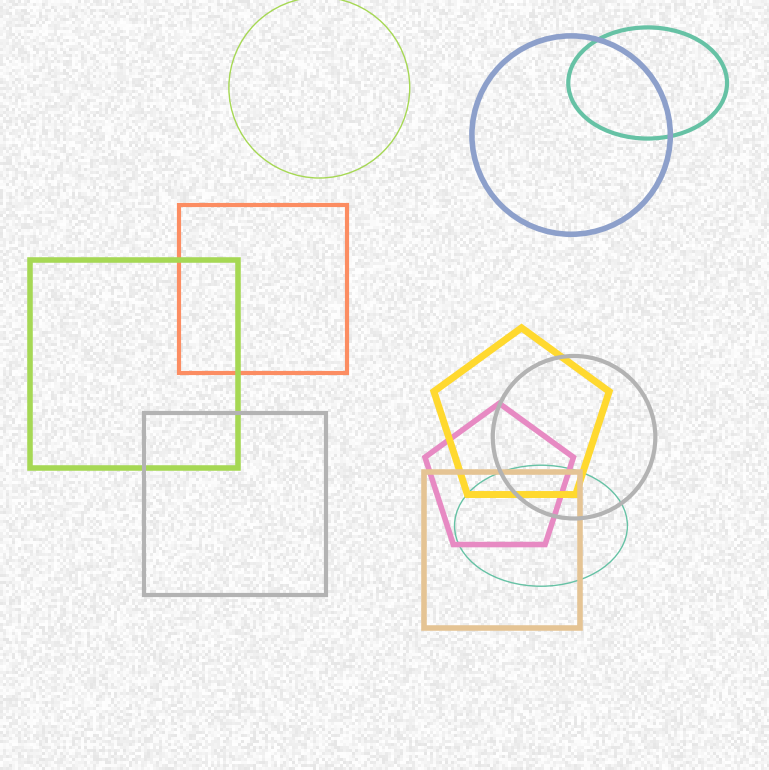[{"shape": "oval", "thickness": 0.5, "radius": 0.56, "center": [0.703, 0.317]}, {"shape": "oval", "thickness": 1.5, "radius": 0.52, "center": [0.841, 0.892]}, {"shape": "square", "thickness": 1.5, "radius": 0.55, "center": [0.342, 0.624]}, {"shape": "circle", "thickness": 2, "radius": 0.64, "center": [0.742, 0.825]}, {"shape": "pentagon", "thickness": 2, "radius": 0.51, "center": [0.648, 0.375]}, {"shape": "square", "thickness": 2, "radius": 0.68, "center": [0.174, 0.527]}, {"shape": "circle", "thickness": 0.5, "radius": 0.59, "center": [0.415, 0.886]}, {"shape": "pentagon", "thickness": 2.5, "radius": 0.6, "center": [0.677, 0.455]}, {"shape": "square", "thickness": 2, "radius": 0.51, "center": [0.652, 0.286]}, {"shape": "square", "thickness": 1.5, "radius": 0.59, "center": [0.305, 0.346]}, {"shape": "circle", "thickness": 1.5, "radius": 0.53, "center": [0.746, 0.432]}]